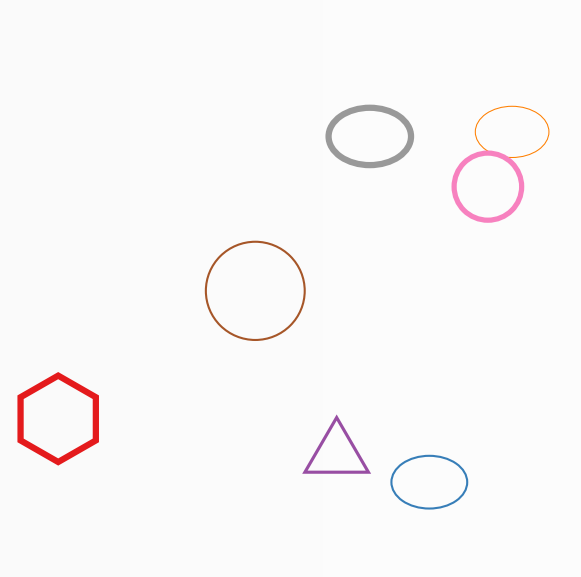[{"shape": "hexagon", "thickness": 3, "radius": 0.37, "center": [0.1, 0.274]}, {"shape": "oval", "thickness": 1, "radius": 0.33, "center": [0.739, 0.164]}, {"shape": "triangle", "thickness": 1.5, "radius": 0.32, "center": [0.579, 0.213]}, {"shape": "oval", "thickness": 0.5, "radius": 0.32, "center": [0.881, 0.771]}, {"shape": "circle", "thickness": 1, "radius": 0.43, "center": [0.439, 0.495]}, {"shape": "circle", "thickness": 2.5, "radius": 0.29, "center": [0.839, 0.676]}, {"shape": "oval", "thickness": 3, "radius": 0.35, "center": [0.636, 0.763]}]